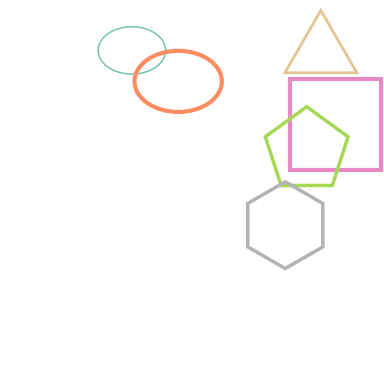[{"shape": "oval", "thickness": 1, "radius": 0.44, "center": [0.343, 0.869]}, {"shape": "oval", "thickness": 3, "radius": 0.57, "center": [0.463, 0.789]}, {"shape": "square", "thickness": 3, "radius": 0.59, "center": [0.871, 0.677]}, {"shape": "pentagon", "thickness": 2.5, "radius": 0.57, "center": [0.797, 0.61]}, {"shape": "triangle", "thickness": 2, "radius": 0.54, "center": [0.833, 0.865]}, {"shape": "hexagon", "thickness": 2.5, "radius": 0.56, "center": [0.741, 0.415]}]